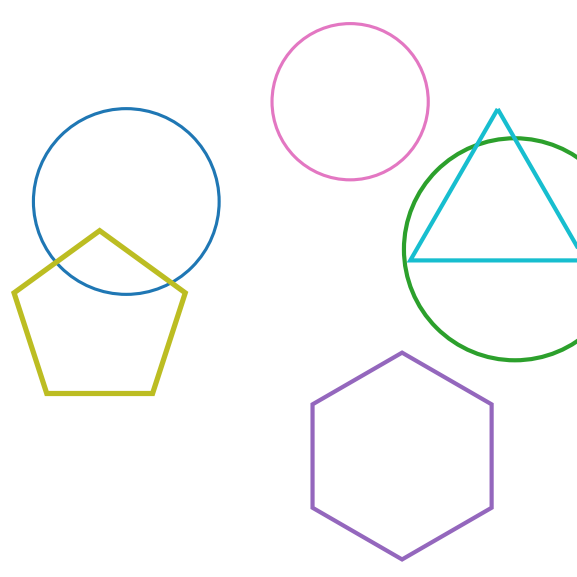[{"shape": "circle", "thickness": 1.5, "radius": 0.8, "center": [0.219, 0.65]}, {"shape": "circle", "thickness": 2, "radius": 0.96, "center": [0.892, 0.567]}, {"shape": "hexagon", "thickness": 2, "radius": 0.9, "center": [0.696, 0.209]}, {"shape": "circle", "thickness": 1.5, "radius": 0.68, "center": [0.606, 0.823]}, {"shape": "pentagon", "thickness": 2.5, "radius": 0.78, "center": [0.173, 0.444]}, {"shape": "triangle", "thickness": 2, "radius": 0.87, "center": [0.862, 0.636]}]